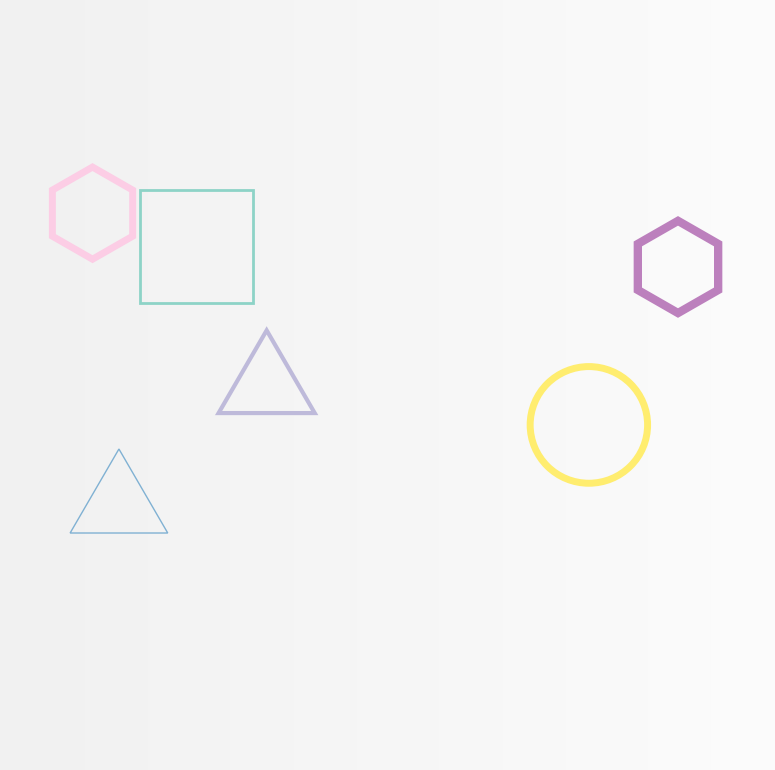[{"shape": "square", "thickness": 1, "radius": 0.37, "center": [0.254, 0.68]}, {"shape": "triangle", "thickness": 1.5, "radius": 0.36, "center": [0.344, 0.499]}, {"shape": "triangle", "thickness": 0.5, "radius": 0.36, "center": [0.153, 0.344]}, {"shape": "hexagon", "thickness": 2.5, "radius": 0.3, "center": [0.119, 0.723]}, {"shape": "hexagon", "thickness": 3, "radius": 0.3, "center": [0.875, 0.653]}, {"shape": "circle", "thickness": 2.5, "radius": 0.38, "center": [0.76, 0.448]}]